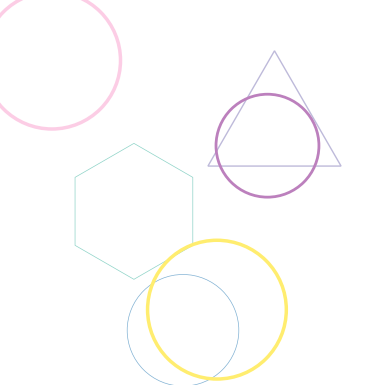[{"shape": "hexagon", "thickness": 0.5, "radius": 0.88, "center": [0.348, 0.451]}, {"shape": "triangle", "thickness": 1, "radius": 1.0, "center": [0.713, 0.668]}, {"shape": "circle", "thickness": 0.5, "radius": 0.72, "center": [0.475, 0.142]}, {"shape": "circle", "thickness": 2.5, "radius": 0.89, "center": [0.135, 0.843]}, {"shape": "circle", "thickness": 2, "radius": 0.67, "center": [0.695, 0.622]}, {"shape": "circle", "thickness": 2.5, "radius": 0.9, "center": [0.563, 0.196]}]